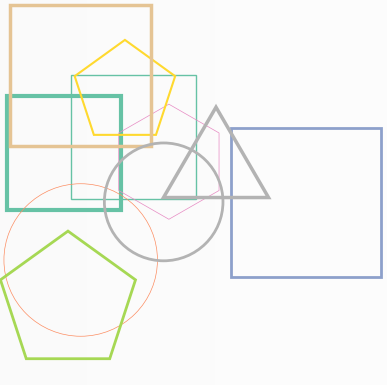[{"shape": "square", "thickness": 3, "radius": 0.74, "center": [0.165, 0.602]}, {"shape": "square", "thickness": 1, "radius": 0.81, "center": [0.345, 0.645]}, {"shape": "circle", "thickness": 0.5, "radius": 0.99, "center": [0.208, 0.325]}, {"shape": "square", "thickness": 2, "radius": 0.97, "center": [0.789, 0.475]}, {"shape": "hexagon", "thickness": 0.5, "radius": 0.75, "center": [0.436, 0.58]}, {"shape": "pentagon", "thickness": 2, "radius": 0.92, "center": [0.175, 0.216]}, {"shape": "pentagon", "thickness": 1.5, "radius": 0.68, "center": [0.322, 0.76]}, {"shape": "square", "thickness": 2.5, "radius": 0.91, "center": [0.208, 0.804]}, {"shape": "circle", "thickness": 2, "radius": 0.77, "center": [0.422, 0.476]}, {"shape": "triangle", "thickness": 2.5, "radius": 0.78, "center": [0.557, 0.565]}]